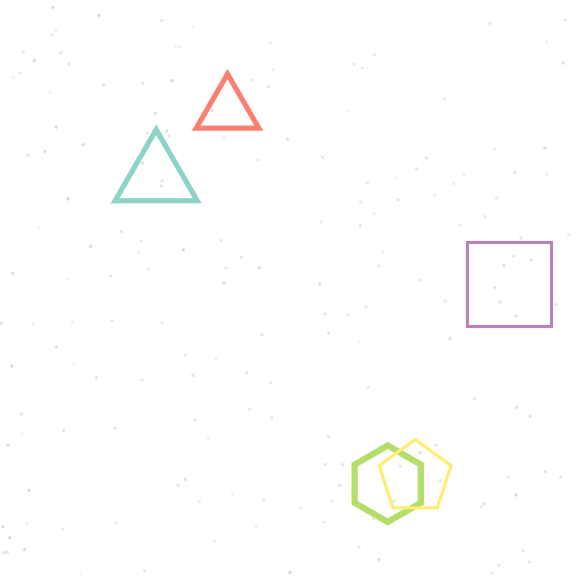[{"shape": "triangle", "thickness": 2.5, "radius": 0.41, "center": [0.27, 0.693]}, {"shape": "triangle", "thickness": 2.5, "radius": 0.31, "center": [0.394, 0.809]}, {"shape": "hexagon", "thickness": 3, "radius": 0.33, "center": [0.671, 0.162]}, {"shape": "square", "thickness": 1.5, "radius": 0.36, "center": [0.881, 0.507]}, {"shape": "pentagon", "thickness": 1.5, "radius": 0.33, "center": [0.719, 0.173]}]